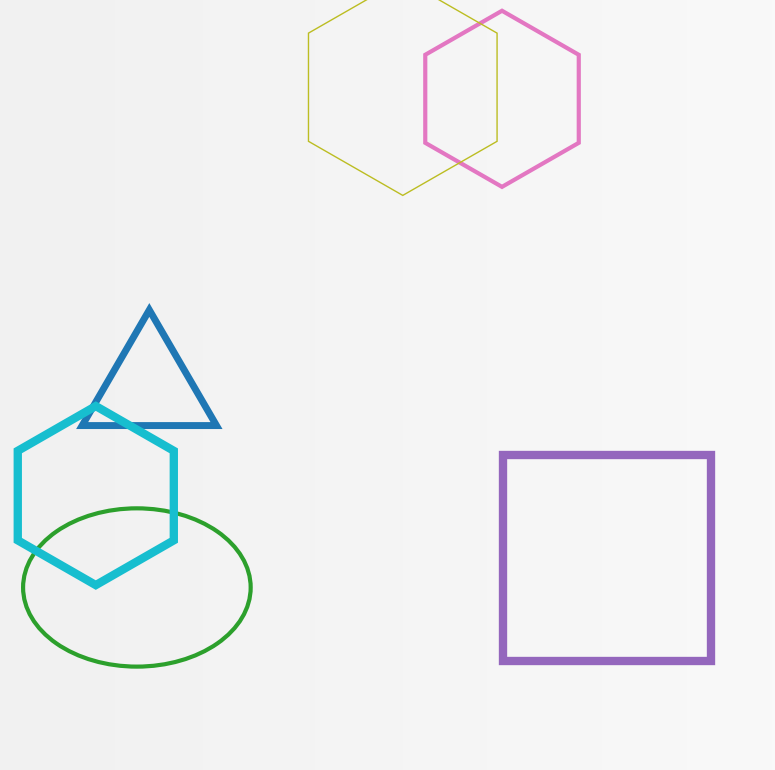[{"shape": "triangle", "thickness": 2.5, "radius": 0.5, "center": [0.193, 0.497]}, {"shape": "oval", "thickness": 1.5, "radius": 0.73, "center": [0.177, 0.237]}, {"shape": "square", "thickness": 3, "radius": 0.67, "center": [0.783, 0.275]}, {"shape": "hexagon", "thickness": 1.5, "radius": 0.57, "center": [0.648, 0.872]}, {"shape": "hexagon", "thickness": 0.5, "radius": 0.7, "center": [0.52, 0.887]}, {"shape": "hexagon", "thickness": 3, "radius": 0.58, "center": [0.124, 0.356]}]